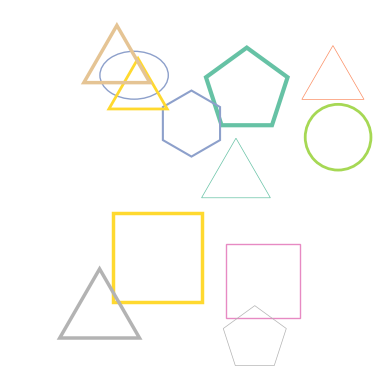[{"shape": "pentagon", "thickness": 3, "radius": 0.56, "center": [0.641, 0.765]}, {"shape": "triangle", "thickness": 0.5, "radius": 0.52, "center": [0.613, 0.538]}, {"shape": "triangle", "thickness": 0.5, "radius": 0.47, "center": [0.865, 0.789]}, {"shape": "hexagon", "thickness": 1.5, "radius": 0.43, "center": [0.497, 0.679]}, {"shape": "oval", "thickness": 1, "radius": 0.44, "center": [0.348, 0.805]}, {"shape": "square", "thickness": 1, "radius": 0.48, "center": [0.684, 0.271]}, {"shape": "circle", "thickness": 2, "radius": 0.43, "center": [0.878, 0.644]}, {"shape": "triangle", "thickness": 2, "radius": 0.44, "center": [0.359, 0.761]}, {"shape": "square", "thickness": 2.5, "radius": 0.58, "center": [0.408, 0.33]}, {"shape": "triangle", "thickness": 2.5, "radius": 0.5, "center": [0.304, 0.835]}, {"shape": "pentagon", "thickness": 0.5, "radius": 0.43, "center": [0.662, 0.12]}, {"shape": "triangle", "thickness": 2.5, "radius": 0.6, "center": [0.259, 0.182]}]